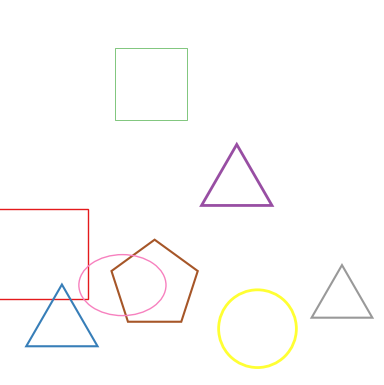[{"shape": "square", "thickness": 1, "radius": 0.59, "center": [0.112, 0.34]}, {"shape": "triangle", "thickness": 1.5, "radius": 0.53, "center": [0.161, 0.154]}, {"shape": "square", "thickness": 0.5, "radius": 0.46, "center": [0.392, 0.782]}, {"shape": "triangle", "thickness": 2, "radius": 0.53, "center": [0.615, 0.519]}, {"shape": "circle", "thickness": 2, "radius": 0.5, "center": [0.669, 0.146]}, {"shape": "pentagon", "thickness": 1.5, "radius": 0.59, "center": [0.402, 0.26]}, {"shape": "oval", "thickness": 1, "radius": 0.57, "center": [0.318, 0.259]}, {"shape": "triangle", "thickness": 1.5, "radius": 0.46, "center": [0.888, 0.22]}]